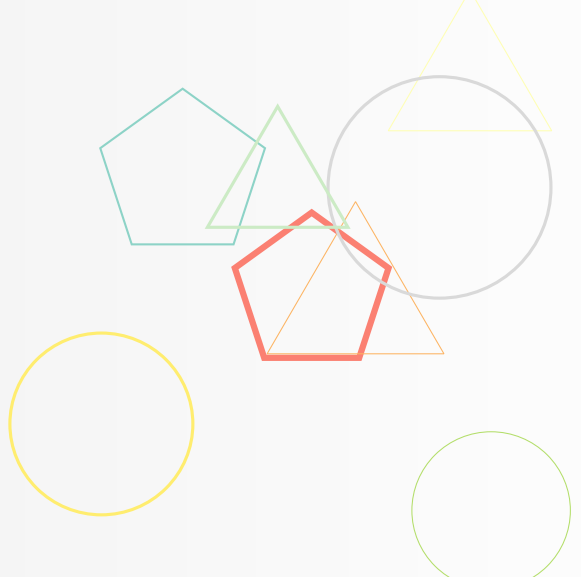[{"shape": "pentagon", "thickness": 1, "radius": 0.74, "center": [0.314, 0.697]}, {"shape": "triangle", "thickness": 0.5, "radius": 0.81, "center": [0.809, 0.854]}, {"shape": "pentagon", "thickness": 3, "radius": 0.7, "center": [0.536, 0.492]}, {"shape": "triangle", "thickness": 0.5, "radius": 0.88, "center": [0.612, 0.474]}, {"shape": "circle", "thickness": 0.5, "radius": 0.68, "center": [0.845, 0.115]}, {"shape": "circle", "thickness": 1.5, "radius": 0.96, "center": [0.756, 0.675]}, {"shape": "triangle", "thickness": 1.5, "radius": 0.7, "center": [0.478, 0.675]}, {"shape": "circle", "thickness": 1.5, "radius": 0.79, "center": [0.174, 0.265]}]